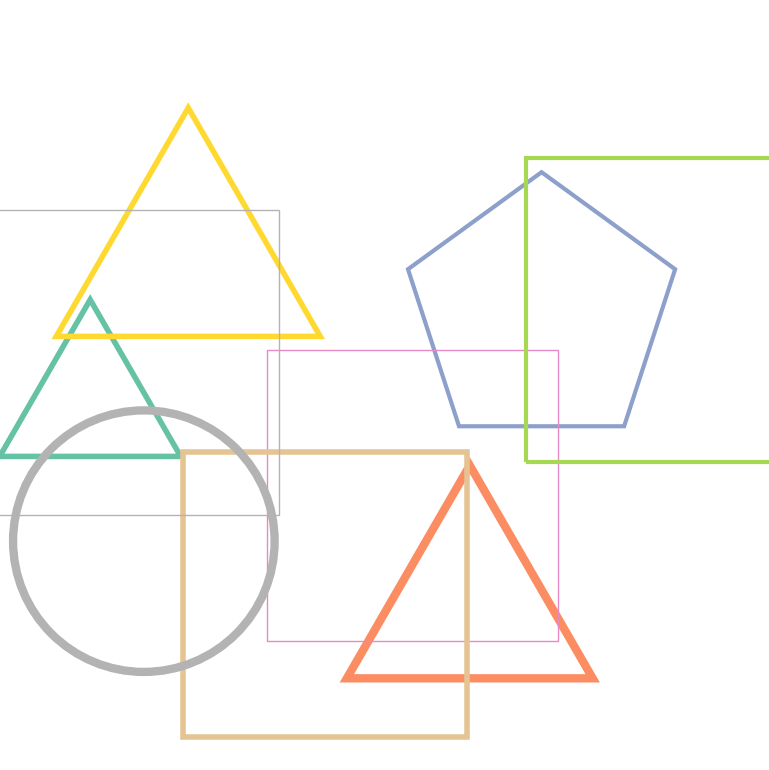[{"shape": "triangle", "thickness": 2, "radius": 0.68, "center": [0.117, 0.475]}, {"shape": "triangle", "thickness": 3, "radius": 0.92, "center": [0.61, 0.211]}, {"shape": "pentagon", "thickness": 1.5, "radius": 0.91, "center": [0.703, 0.594]}, {"shape": "square", "thickness": 0.5, "radius": 0.95, "center": [0.536, 0.357]}, {"shape": "square", "thickness": 1.5, "radius": 0.99, "center": [0.88, 0.597]}, {"shape": "triangle", "thickness": 2, "radius": 0.99, "center": [0.244, 0.662]}, {"shape": "square", "thickness": 2, "radius": 0.92, "center": [0.422, 0.228]}, {"shape": "circle", "thickness": 3, "radius": 0.85, "center": [0.187, 0.297]}, {"shape": "square", "thickness": 0.5, "radius": 0.99, "center": [0.164, 0.529]}]